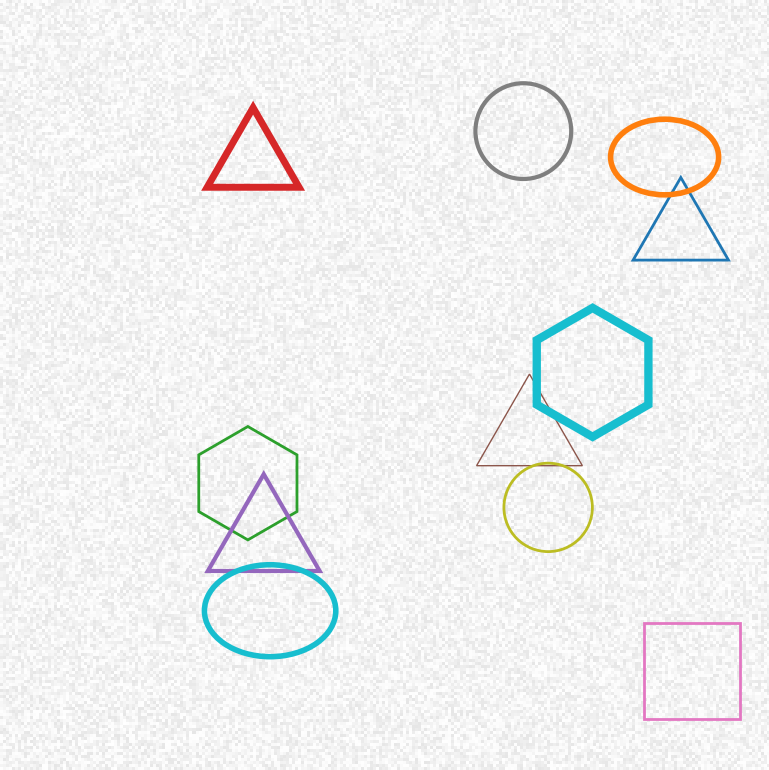[{"shape": "triangle", "thickness": 1, "radius": 0.36, "center": [0.884, 0.698]}, {"shape": "oval", "thickness": 2, "radius": 0.35, "center": [0.863, 0.796]}, {"shape": "hexagon", "thickness": 1, "radius": 0.37, "center": [0.322, 0.372]}, {"shape": "triangle", "thickness": 2.5, "radius": 0.34, "center": [0.329, 0.791]}, {"shape": "triangle", "thickness": 1.5, "radius": 0.42, "center": [0.343, 0.3]}, {"shape": "triangle", "thickness": 0.5, "radius": 0.4, "center": [0.688, 0.435]}, {"shape": "square", "thickness": 1, "radius": 0.31, "center": [0.898, 0.128]}, {"shape": "circle", "thickness": 1.5, "radius": 0.31, "center": [0.68, 0.83]}, {"shape": "circle", "thickness": 1, "radius": 0.29, "center": [0.712, 0.341]}, {"shape": "hexagon", "thickness": 3, "radius": 0.42, "center": [0.77, 0.516]}, {"shape": "oval", "thickness": 2, "radius": 0.43, "center": [0.351, 0.207]}]